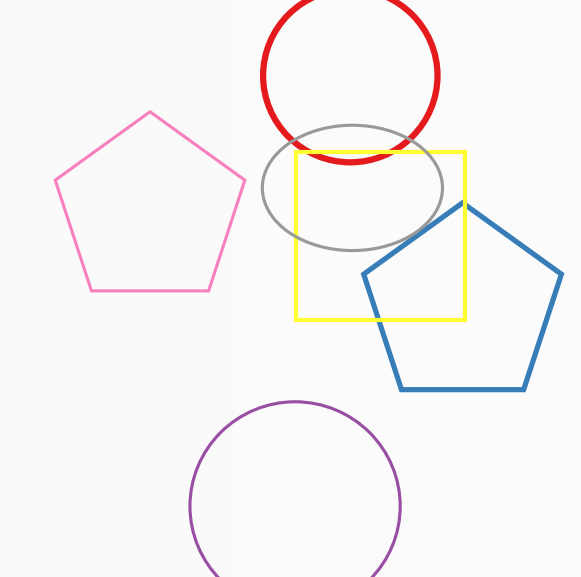[{"shape": "circle", "thickness": 3, "radius": 0.75, "center": [0.603, 0.868]}, {"shape": "pentagon", "thickness": 2.5, "radius": 0.89, "center": [0.796, 0.469]}, {"shape": "circle", "thickness": 1.5, "radius": 0.9, "center": [0.508, 0.123]}, {"shape": "square", "thickness": 2, "radius": 0.73, "center": [0.655, 0.591]}, {"shape": "pentagon", "thickness": 1.5, "radius": 0.86, "center": [0.258, 0.634]}, {"shape": "oval", "thickness": 1.5, "radius": 0.77, "center": [0.606, 0.674]}]